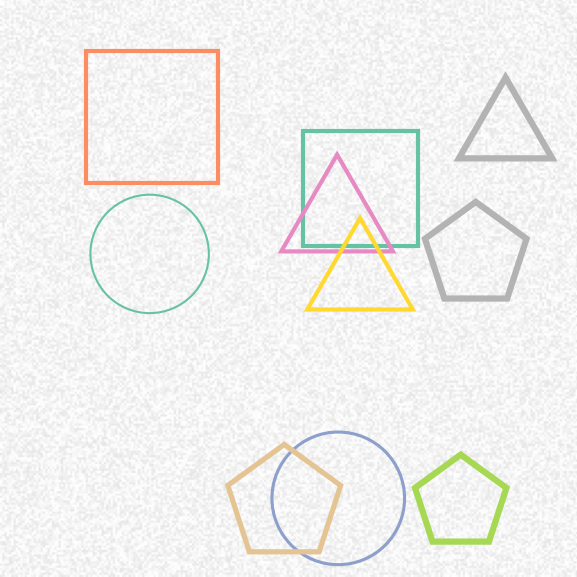[{"shape": "square", "thickness": 2, "radius": 0.5, "center": [0.624, 0.673]}, {"shape": "circle", "thickness": 1, "radius": 0.51, "center": [0.259, 0.559]}, {"shape": "square", "thickness": 2, "radius": 0.57, "center": [0.264, 0.796]}, {"shape": "circle", "thickness": 1.5, "radius": 0.57, "center": [0.586, 0.136]}, {"shape": "triangle", "thickness": 2, "radius": 0.56, "center": [0.584, 0.62]}, {"shape": "pentagon", "thickness": 3, "radius": 0.42, "center": [0.798, 0.129]}, {"shape": "triangle", "thickness": 2, "radius": 0.53, "center": [0.623, 0.516]}, {"shape": "pentagon", "thickness": 2.5, "radius": 0.51, "center": [0.492, 0.127]}, {"shape": "pentagon", "thickness": 3, "radius": 0.46, "center": [0.824, 0.557]}, {"shape": "triangle", "thickness": 3, "radius": 0.47, "center": [0.875, 0.772]}]